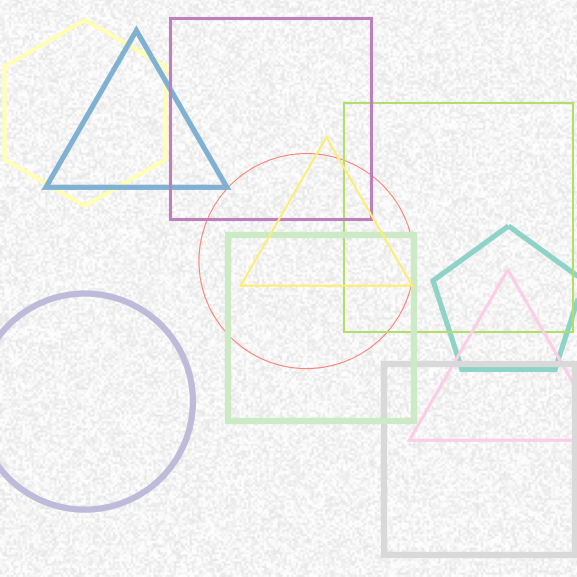[{"shape": "pentagon", "thickness": 2.5, "radius": 0.69, "center": [0.88, 0.471]}, {"shape": "hexagon", "thickness": 2, "radius": 0.8, "center": [0.147, 0.804]}, {"shape": "circle", "thickness": 3, "radius": 0.94, "center": [0.147, 0.304]}, {"shape": "circle", "thickness": 0.5, "radius": 0.93, "center": [0.531, 0.547]}, {"shape": "triangle", "thickness": 2.5, "radius": 0.9, "center": [0.236, 0.765]}, {"shape": "square", "thickness": 1, "radius": 0.99, "center": [0.794, 0.623]}, {"shape": "triangle", "thickness": 1.5, "radius": 0.98, "center": [0.879, 0.335]}, {"shape": "square", "thickness": 3, "radius": 0.83, "center": [0.831, 0.203]}, {"shape": "square", "thickness": 1.5, "radius": 0.87, "center": [0.469, 0.794]}, {"shape": "square", "thickness": 3, "radius": 0.8, "center": [0.556, 0.432]}, {"shape": "triangle", "thickness": 1, "radius": 0.86, "center": [0.565, 0.59]}]